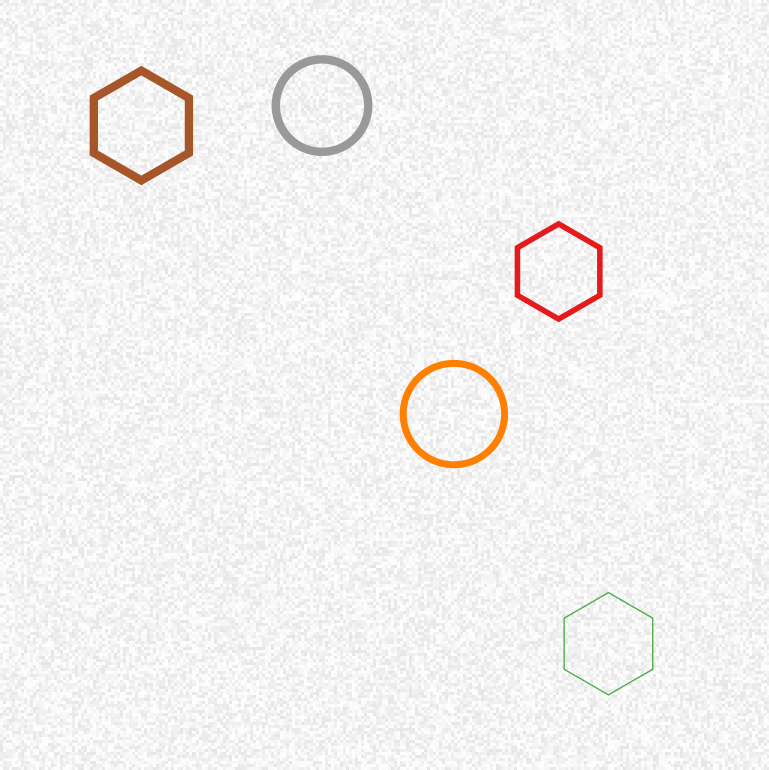[{"shape": "hexagon", "thickness": 2, "radius": 0.31, "center": [0.725, 0.647]}, {"shape": "hexagon", "thickness": 0.5, "radius": 0.33, "center": [0.79, 0.164]}, {"shape": "circle", "thickness": 2.5, "radius": 0.33, "center": [0.589, 0.462]}, {"shape": "hexagon", "thickness": 3, "radius": 0.36, "center": [0.184, 0.837]}, {"shape": "circle", "thickness": 3, "radius": 0.3, "center": [0.418, 0.863]}]